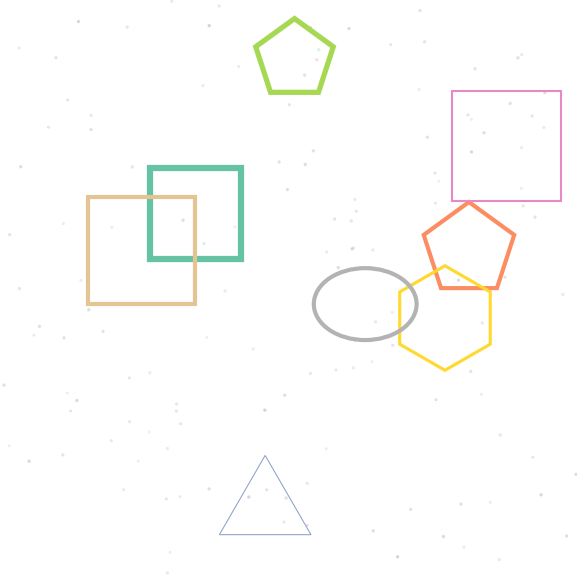[{"shape": "square", "thickness": 3, "radius": 0.39, "center": [0.339, 0.63]}, {"shape": "pentagon", "thickness": 2, "radius": 0.41, "center": [0.812, 0.567]}, {"shape": "triangle", "thickness": 0.5, "radius": 0.46, "center": [0.459, 0.119]}, {"shape": "square", "thickness": 1, "radius": 0.47, "center": [0.877, 0.747]}, {"shape": "pentagon", "thickness": 2.5, "radius": 0.35, "center": [0.51, 0.896]}, {"shape": "hexagon", "thickness": 1.5, "radius": 0.45, "center": [0.771, 0.448]}, {"shape": "square", "thickness": 2, "radius": 0.47, "center": [0.245, 0.565]}, {"shape": "oval", "thickness": 2, "radius": 0.44, "center": [0.632, 0.473]}]